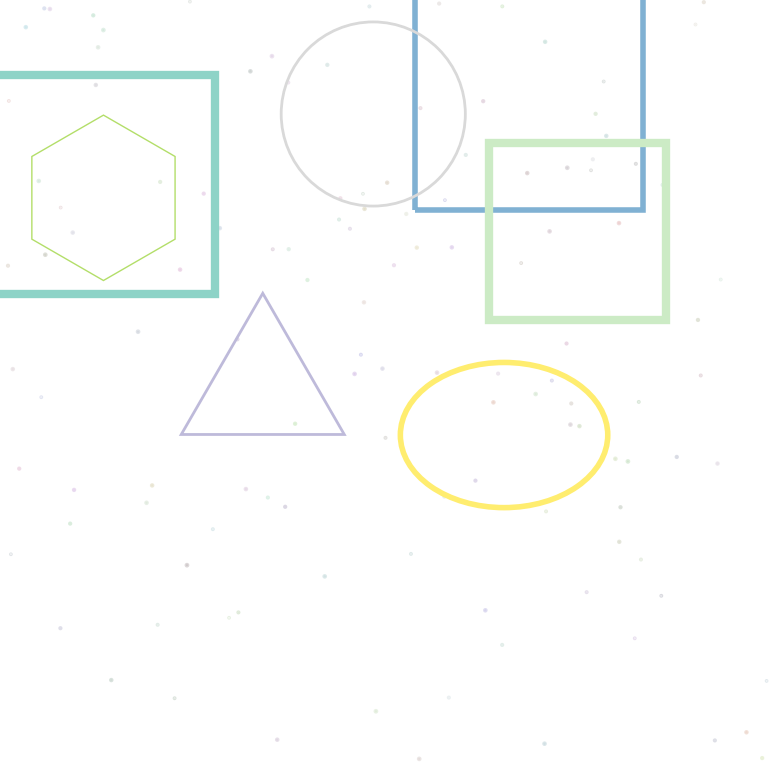[{"shape": "square", "thickness": 3, "radius": 0.71, "center": [0.137, 0.76]}, {"shape": "triangle", "thickness": 1, "radius": 0.61, "center": [0.341, 0.497]}, {"shape": "square", "thickness": 2, "radius": 0.74, "center": [0.688, 0.875]}, {"shape": "hexagon", "thickness": 0.5, "radius": 0.54, "center": [0.134, 0.743]}, {"shape": "circle", "thickness": 1, "radius": 0.6, "center": [0.485, 0.852]}, {"shape": "square", "thickness": 3, "radius": 0.57, "center": [0.75, 0.699]}, {"shape": "oval", "thickness": 2, "radius": 0.67, "center": [0.655, 0.435]}]